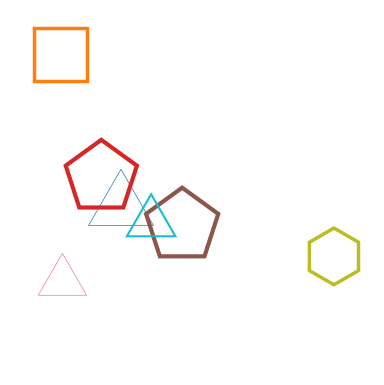[{"shape": "triangle", "thickness": 0.5, "radius": 0.49, "center": [0.314, 0.463]}, {"shape": "square", "thickness": 2.5, "radius": 0.34, "center": [0.157, 0.859]}, {"shape": "pentagon", "thickness": 3, "radius": 0.49, "center": [0.263, 0.54]}, {"shape": "pentagon", "thickness": 3, "radius": 0.49, "center": [0.473, 0.414]}, {"shape": "triangle", "thickness": 0.5, "radius": 0.36, "center": [0.162, 0.269]}, {"shape": "hexagon", "thickness": 2.5, "radius": 0.37, "center": [0.867, 0.334]}, {"shape": "triangle", "thickness": 1.5, "radius": 0.36, "center": [0.393, 0.423]}]